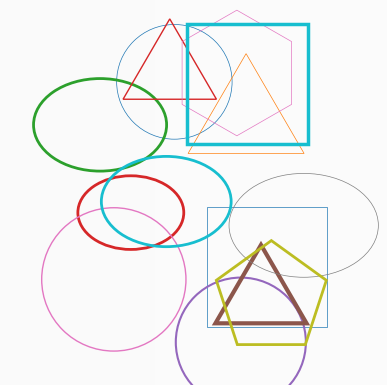[{"shape": "square", "thickness": 0.5, "radius": 0.78, "center": [0.689, 0.307]}, {"shape": "circle", "thickness": 0.5, "radius": 0.74, "center": [0.45, 0.787]}, {"shape": "triangle", "thickness": 0.5, "radius": 0.86, "center": [0.635, 0.688]}, {"shape": "oval", "thickness": 2, "radius": 0.86, "center": [0.258, 0.676]}, {"shape": "oval", "thickness": 2, "radius": 0.68, "center": [0.338, 0.448]}, {"shape": "triangle", "thickness": 1, "radius": 0.7, "center": [0.438, 0.812]}, {"shape": "circle", "thickness": 1.5, "radius": 0.84, "center": [0.621, 0.111]}, {"shape": "triangle", "thickness": 3, "radius": 0.68, "center": [0.674, 0.228]}, {"shape": "hexagon", "thickness": 0.5, "radius": 0.82, "center": [0.611, 0.81]}, {"shape": "circle", "thickness": 1, "radius": 0.93, "center": [0.294, 0.274]}, {"shape": "oval", "thickness": 0.5, "radius": 0.96, "center": [0.784, 0.415]}, {"shape": "pentagon", "thickness": 2, "radius": 0.75, "center": [0.7, 0.226]}, {"shape": "oval", "thickness": 2, "radius": 0.84, "center": [0.429, 0.477]}, {"shape": "square", "thickness": 2.5, "radius": 0.78, "center": [0.639, 0.782]}]